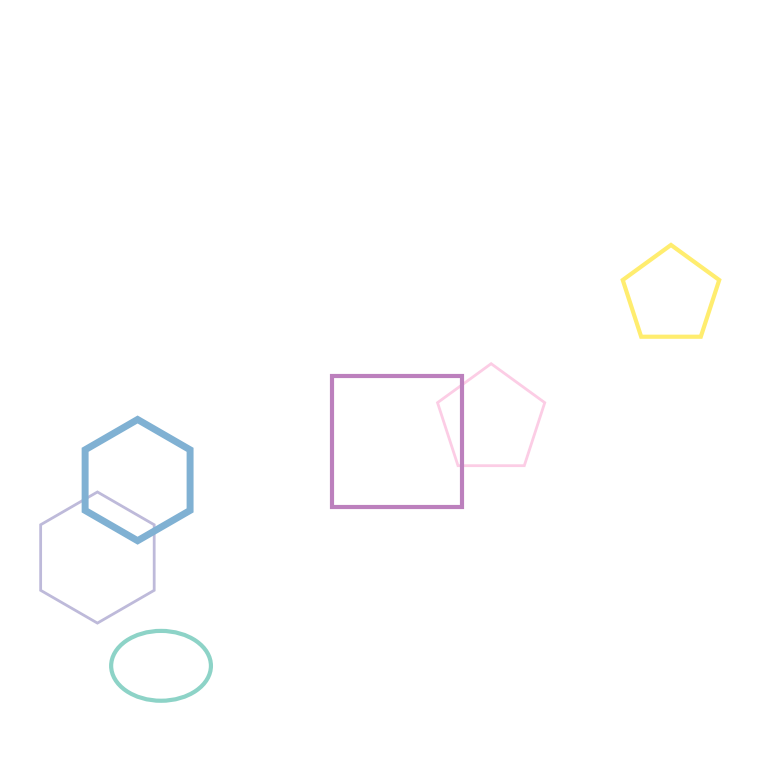[{"shape": "oval", "thickness": 1.5, "radius": 0.32, "center": [0.209, 0.135]}, {"shape": "hexagon", "thickness": 1, "radius": 0.43, "center": [0.127, 0.276]}, {"shape": "hexagon", "thickness": 2.5, "radius": 0.39, "center": [0.179, 0.376]}, {"shape": "pentagon", "thickness": 1, "radius": 0.37, "center": [0.638, 0.454]}, {"shape": "square", "thickness": 1.5, "radius": 0.43, "center": [0.516, 0.426]}, {"shape": "pentagon", "thickness": 1.5, "radius": 0.33, "center": [0.871, 0.616]}]